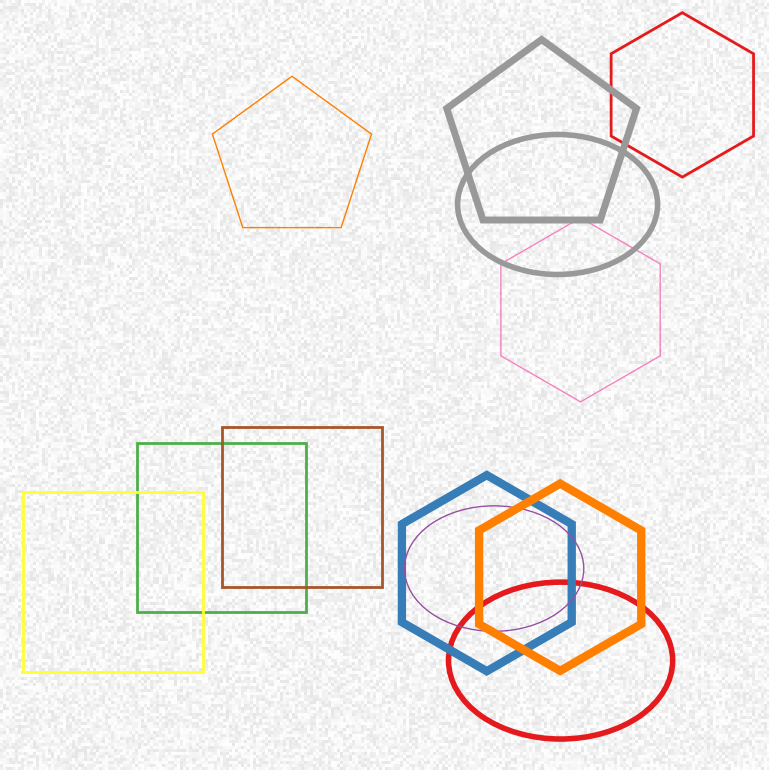[{"shape": "hexagon", "thickness": 1, "radius": 0.53, "center": [0.886, 0.877]}, {"shape": "oval", "thickness": 2, "radius": 0.73, "center": [0.728, 0.142]}, {"shape": "hexagon", "thickness": 3, "radius": 0.64, "center": [0.632, 0.256]}, {"shape": "square", "thickness": 1, "radius": 0.55, "center": [0.287, 0.314]}, {"shape": "oval", "thickness": 0.5, "radius": 0.58, "center": [0.642, 0.262]}, {"shape": "pentagon", "thickness": 0.5, "radius": 0.54, "center": [0.379, 0.792]}, {"shape": "hexagon", "thickness": 3, "radius": 0.61, "center": [0.727, 0.25]}, {"shape": "square", "thickness": 1, "radius": 0.59, "center": [0.147, 0.244]}, {"shape": "square", "thickness": 1, "radius": 0.52, "center": [0.392, 0.342]}, {"shape": "hexagon", "thickness": 0.5, "radius": 0.6, "center": [0.754, 0.598]}, {"shape": "pentagon", "thickness": 2.5, "radius": 0.65, "center": [0.703, 0.819]}, {"shape": "oval", "thickness": 2, "radius": 0.65, "center": [0.724, 0.734]}]